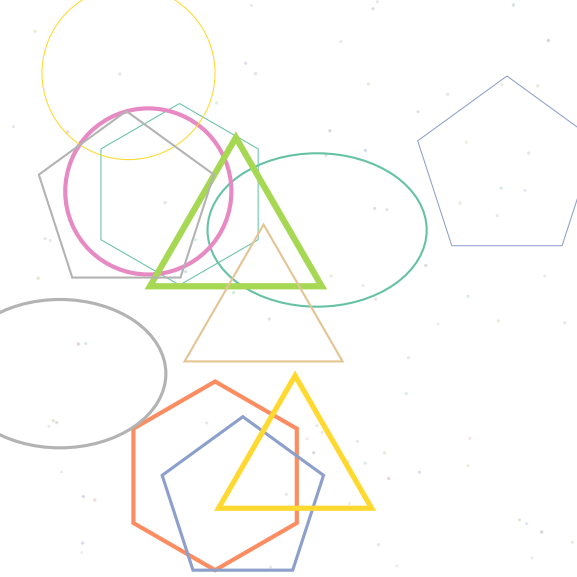[{"shape": "hexagon", "thickness": 0.5, "radius": 0.79, "center": [0.311, 0.663]}, {"shape": "oval", "thickness": 1, "radius": 0.95, "center": [0.549, 0.601]}, {"shape": "hexagon", "thickness": 2, "radius": 0.82, "center": [0.372, 0.175]}, {"shape": "pentagon", "thickness": 0.5, "radius": 0.81, "center": [0.878, 0.705]}, {"shape": "pentagon", "thickness": 1.5, "radius": 0.73, "center": [0.421, 0.131]}, {"shape": "circle", "thickness": 2, "radius": 0.72, "center": [0.257, 0.668]}, {"shape": "triangle", "thickness": 3, "radius": 0.86, "center": [0.408, 0.589]}, {"shape": "triangle", "thickness": 2.5, "radius": 0.77, "center": [0.511, 0.196]}, {"shape": "circle", "thickness": 0.5, "radius": 0.75, "center": [0.223, 0.873]}, {"shape": "triangle", "thickness": 1, "radius": 0.79, "center": [0.456, 0.452]}, {"shape": "pentagon", "thickness": 1, "radius": 0.8, "center": [0.219, 0.647]}, {"shape": "oval", "thickness": 1.5, "radius": 0.92, "center": [0.104, 0.352]}]